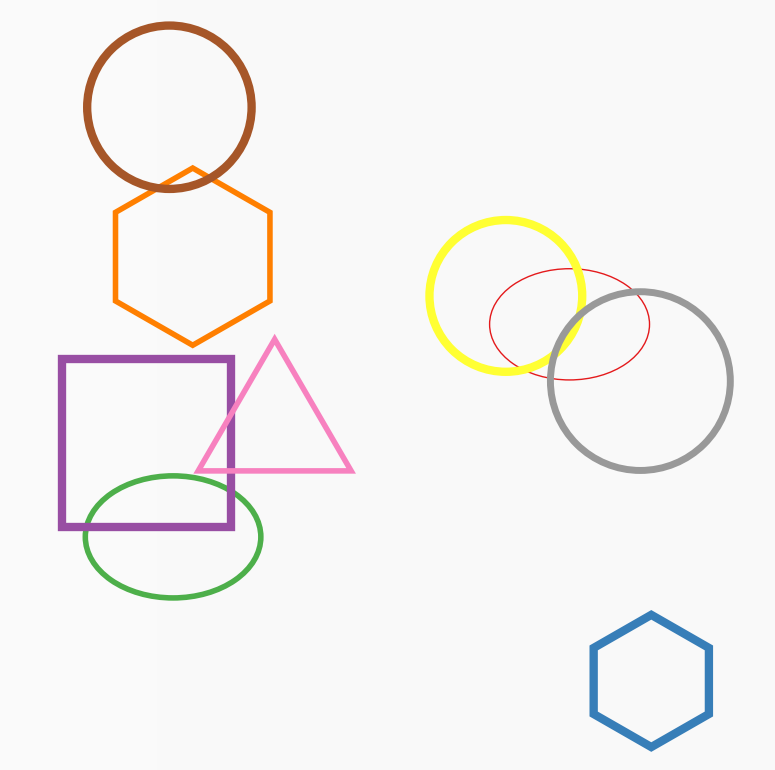[{"shape": "oval", "thickness": 0.5, "radius": 0.52, "center": [0.735, 0.579]}, {"shape": "hexagon", "thickness": 3, "radius": 0.43, "center": [0.84, 0.116]}, {"shape": "oval", "thickness": 2, "radius": 0.57, "center": [0.223, 0.303]}, {"shape": "square", "thickness": 3, "radius": 0.55, "center": [0.189, 0.425]}, {"shape": "hexagon", "thickness": 2, "radius": 0.58, "center": [0.249, 0.667]}, {"shape": "circle", "thickness": 3, "radius": 0.49, "center": [0.653, 0.616]}, {"shape": "circle", "thickness": 3, "radius": 0.53, "center": [0.219, 0.861]}, {"shape": "triangle", "thickness": 2, "radius": 0.57, "center": [0.354, 0.445]}, {"shape": "circle", "thickness": 2.5, "radius": 0.58, "center": [0.826, 0.505]}]